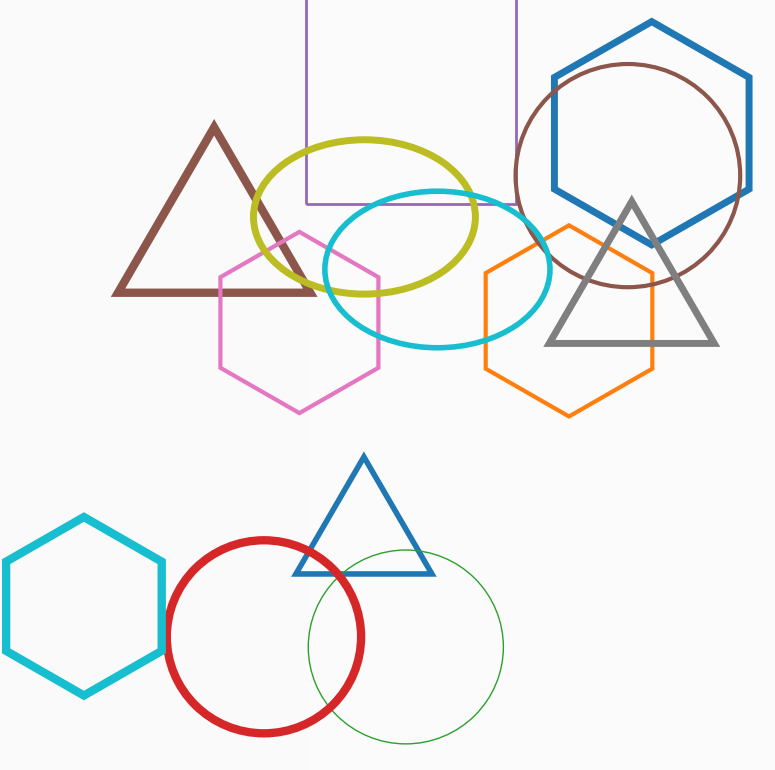[{"shape": "hexagon", "thickness": 2.5, "radius": 0.73, "center": [0.841, 0.827]}, {"shape": "triangle", "thickness": 2, "radius": 0.51, "center": [0.47, 0.305]}, {"shape": "hexagon", "thickness": 1.5, "radius": 0.62, "center": [0.734, 0.583]}, {"shape": "circle", "thickness": 0.5, "radius": 0.63, "center": [0.524, 0.16]}, {"shape": "circle", "thickness": 3, "radius": 0.63, "center": [0.341, 0.173]}, {"shape": "square", "thickness": 1, "radius": 0.68, "center": [0.531, 0.871]}, {"shape": "triangle", "thickness": 3, "radius": 0.72, "center": [0.276, 0.691]}, {"shape": "circle", "thickness": 1.5, "radius": 0.72, "center": [0.81, 0.772]}, {"shape": "hexagon", "thickness": 1.5, "radius": 0.59, "center": [0.386, 0.581]}, {"shape": "triangle", "thickness": 2.5, "radius": 0.61, "center": [0.815, 0.615]}, {"shape": "oval", "thickness": 2.5, "radius": 0.72, "center": [0.47, 0.718]}, {"shape": "hexagon", "thickness": 3, "radius": 0.58, "center": [0.108, 0.213]}, {"shape": "oval", "thickness": 2, "radius": 0.73, "center": [0.564, 0.65]}]